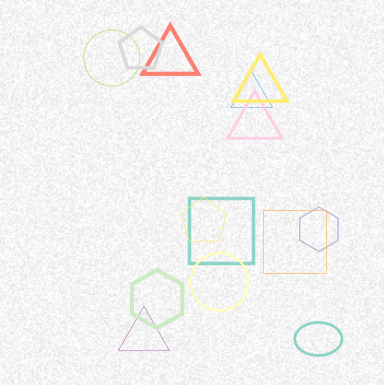[{"shape": "square", "thickness": 2.5, "radius": 0.42, "center": [0.574, 0.401]}, {"shape": "oval", "thickness": 2, "radius": 0.31, "center": [0.827, 0.12]}, {"shape": "circle", "thickness": 1.5, "radius": 0.37, "center": [0.57, 0.268]}, {"shape": "hexagon", "thickness": 1, "radius": 0.29, "center": [0.828, 0.405]}, {"shape": "triangle", "thickness": 3, "radius": 0.42, "center": [0.442, 0.85]}, {"shape": "triangle", "thickness": 0.5, "radius": 0.31, "center": [0.654, 0.752]}, {"shape": "square", "thickness": 0.5, "radius": 0.41, "center": [0.766, 0.372]}, {"shape": "circle", "thickness": 0.5, "radius": 0.36, "center": [0.29, 0.849]}, {"shape": "triangle", "thickness": 2, "radius": 0.41, "center": [0.662, 0.682]}, {"shape": "pentagon", "thickness": 2.5, "radius": 0.29, "center": [0.366, 0.871]}, {"shape": "triangle", "thickness": 0.5, "radius": 0.38, "center": [0.374, 0.127]}, {"shape": "hexagon", "thickness": 3, "radius": 0.38, "center": [0.408, 0.223]}, {"shape": "pentagon", "thickness": 0.5, "radius": 0.32, "center": [0.529, 0.425]}, {"shape": "triangle", "thickness": 2.5, "radius": 0.4, "center": [0.676, 0.778]}]